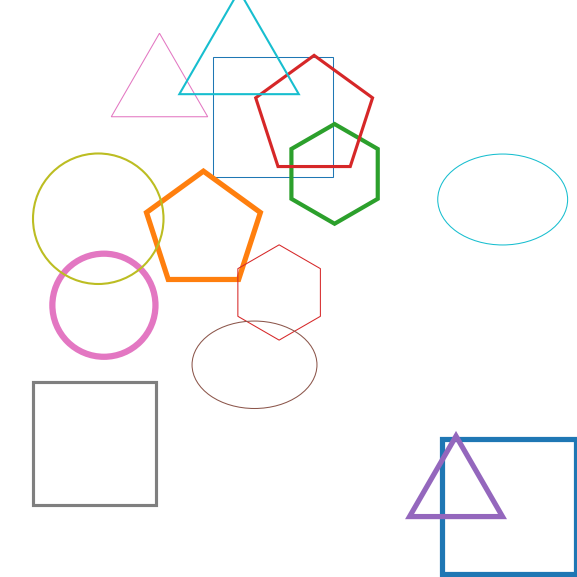[{"shape": "square", "thickness": 2.5, "radius": 0.58, "center": [0.881, 0.122]}, {"shape": "square", "thickness": 0.5, "radius": 0.52, "center": [0.472, 0.796]}, {"shape": "pentagon", "thickness": 2.5, "radius": 0.52, "center": [0.352, 0.599]}, {"shape": "hexagon", "thickness": 2, "radius": 0.43, "center": [0.579, 0.698]}, {"shape": "hexagon", "thickness": 0.5, "radius": 0.41, "center": [0.483, 0.493]}, {"shape": "pentagon", "thickness": 1.5, "radius": 0.53, "center": [0.544, 0.797]}, {"shape": "triangle", "thickness": 2.5, "radius": 0.46, "center": [0.79, 0.151]}, {"shape": "oval", "thickness": 0.5, "radius": 0.54, "center": [0.441, 0.367]}, {"shape": "triangle", "thickness": 0.5, "radius": 0.48, "center": [0.276, 0.845]}, {"shape": "circle", "thickness": 3, "radius": 0.45, "center": [0.18, 0.471]}, {"shape": "square", "thickness": 1.5, "radius": 0.53, "center": [0.164, 0.232]}, {"shape": "circle", "thickness": 1, "radius": 0.56, "center": [0.17, 0.62]}, {"shape": "oval", "thickness": 0.5, "radius": 0.56, "center": [0.87, 0.654]}, {"shape": "triangle", "thickness": 1, "radius": 0.6, "center": [0.414, 0.896]}]